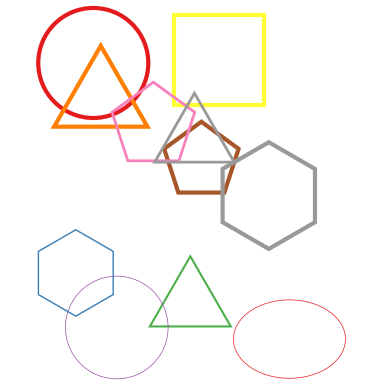[{"shape": "oval", "thickness": 0.5, "radius": 0.73, "center": [0.752, 0.119]}, {"shape": "circle", "thickness": 3, "radius": 0.71, "center": [0.242, 0.836]}, {"shape": "hexagon", "thickness": 1, "radius": 0.56, "center": [0.197, 0.291]}, {"shape": "triangle", "thickness": 1.5, "radius": 0.61, "center": [0.494, 0.213]}, {"shape": "circle", "thickness": 0.5, "radius": 0.67, "center": [0.303, 0.149]}, {"shape": "triangle", "thickness": 3, "radius": 0.7, "center": [0.262, 0.741]}, {"shape": "square", "thickness": 3, "radius": 0.58, "center": [0.568, 0.845]}, {"shape": "pentagon", "thickness": 3, "radius": 0.51, "center": [0.523, 0.582]}, {"shape": "pentagon", "thickness": 2, "radius": 0.56, "center": [0.398, 0.674]}, {"shape": "hexagon", "thickness": 3, "radius": 0.69, "center": [0.698, 0.492]}, {"shape": "triangle", "thickness": 2, "radius": 0.6, "center": [0.505, 0.639]}]